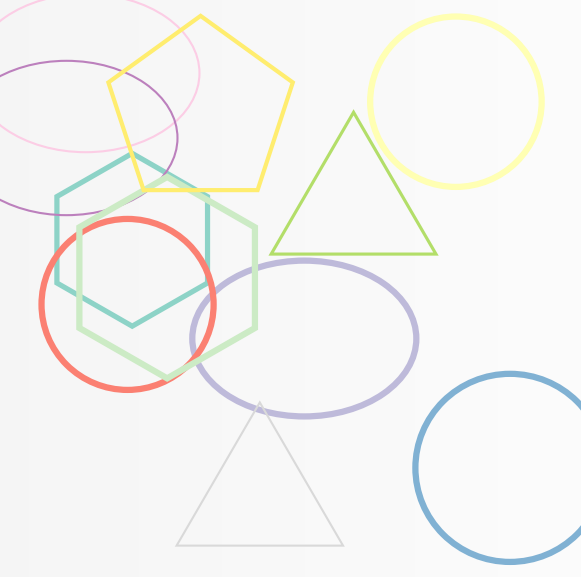[{"shape": "hexagon", "thickness": 2.5, "radius": 0.75, "center": [0.227, 0.584]}, {"shape": "circle", "thickness": 3, "radius": 0.74, "center": [0.784, 0.823]}, {"shape": "oval", "thickness": 3, "radius": 0.96, "center": [0.524, 0.413]}, {"shape": "circle", "thickness": 3, "radius": 0.74, "center": [0.219, 0.472]}, {"shape": "circle", "thickness": 3, "radius": 0.81, "center": [0.878, 0.189]}, {"shape": "triangle", "thickness": 1.5, "radius": 0.82, "center": [0.608, 0.641]}, {"shape": "oval", "thickness": 1, "radius": 0.98, "center": [0.147, 0.873]}, {"shape": "triangle", "thickness": 1, "radius": 0.83, "center": [0.447, 0.137]}, {"shape": "oval", "thickness": 1, "radius": 0.95, "center": [0.114, 0.76]}, {"shape": "hexagon", "thickness": 3, "radius": 0.87, "center": [0.288, 0.518]}, {"shape": "pentagon", "thickness": 2, "radius": 0.83, "center": [0.345, 0.805]}]